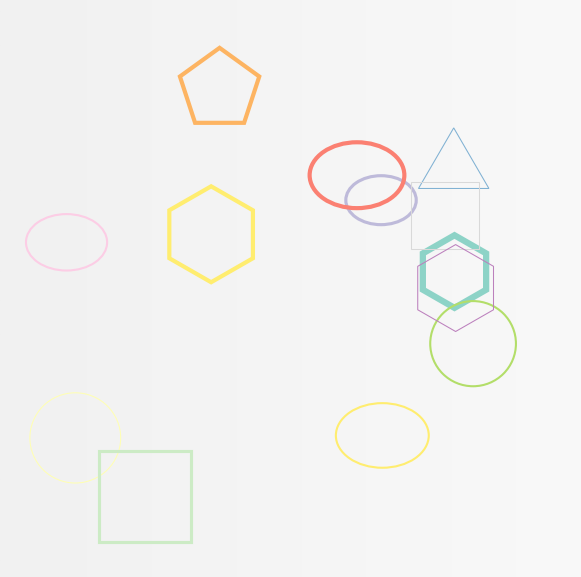[{"shape": "hexagon", "thickness": 3, "radius": 0.31, "center": [0.782, 0.529]}, {"shape": "circle", "thickness": 0.5, "radius": 0.39, "center": [0.13, 0.241]}, {"shape": "oval", "thickness": 1.5, "radius": 0.3, "center": [0.656, 0.652]}, {"shape": "oval", "thickness": 2, "radius": 0.41, "center": [0.614, 0.696]}, {"shape": "triangle", "thickness": 0.5, "radius": 0.35, "center": [0.781, 0.708]}, {"shape": "pentagon", "thickness": 2, "radius": 0.36, "center": [0.378, 0.845]}, {"shape": "circle", "thickness": 1, "radius": 0.37, "center": [0.814, 0.404]}, {"shape": "oval", "thickness": 1, "radius": 0.35, "center": [0.114, 0.58]}, {"shape": "square", "thickness": 0.5, "radius": 0.29, "center": [0.765, 0.626]}, {"shape": "hexagon", "thickness": 0.5, "radius": 0.38, "center": [0.784, 0.5]}, {"shape": "square", "thickness": 1.5, "radius": 0.39, "center": [0.25, 0.139]}, {"shape": "oval", "thickness": 1, "radius": 0.4, "center": [0.658, 0.245]}, {"shape": "hexagon", "thickness": 2, "radius": 0.42, "center": [0.363, 0.593]}]